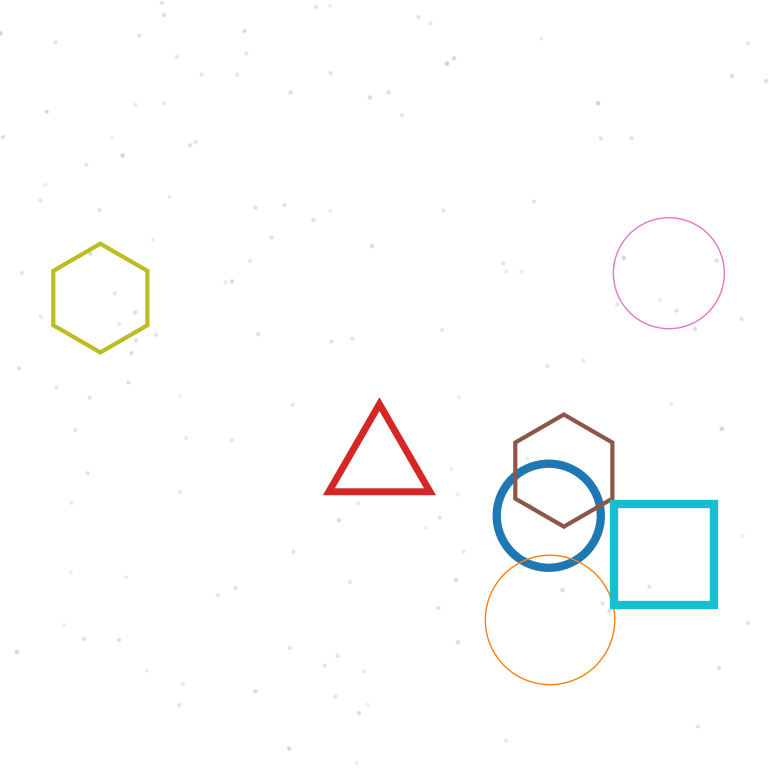[{"shape": "circle", "thickness": 3, "radius": 0.34, "center": [0.713, 0.33]}, {"shape": "circle", "thickness": 0.5, "radius": 0.42, "center": [0.714, 0.195]}, {"shape": "triangle", "thickness": 2.5, "radius": 0.38, "center": [0.493, 0.399]}, {"shape": "hexagon", "thickness": 1.5, "radius": 0.36, "center": [0.732, 0.389]}, {"shape": "circle", "thickness": 0.5, "radius": 0.36, "center": [0.869, 0.645]}, {"shape": "hexagon", "thickness": 1.5, "radius": 0.35, "center": [0.13, 0.613]}, {"shape": "square", "thickness": 3, "radius": 0.33, "center": [0.862, 0.28]}]